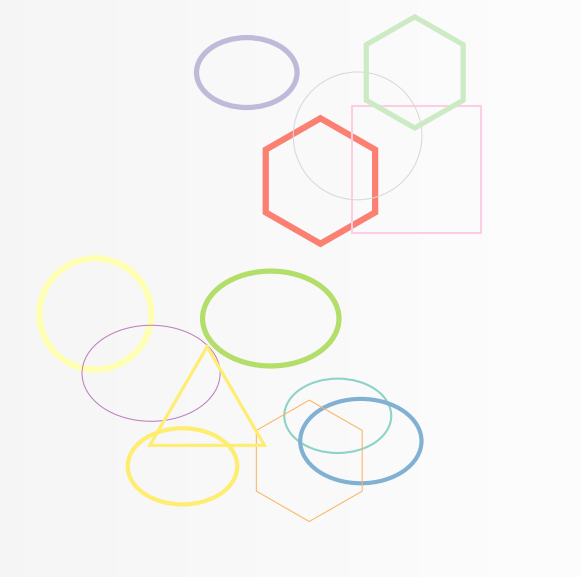[{"shape": "oval", "thickness": 1, "radius": 0.46, "center": [0.581, 0.279]}, {"shape": "circle", "thickness": 3, "radius": 0.48, "center": [0.164, 0.455]}, {"shape": "oval", "thickness": 2.5, "radius": 0.43, "center": [0.425, 0.873]}, {"shape": "hexagon", "thickness": 3, "radius": 0.54, "center": [0.551, 0.686]}, {"shape": "oval", "thickness": 2, "radius": 0.52, "center": [0.621, 0.235]}, {"shape": "hexagon", "thickness": 0.5, "radius": 0.53, "center": [0.532, 0.201]}, {"shape": "oval", "thickness": 2.5, "radius": 0.59, "center": [0.466, 0.448]}, {"shape": "square", "thickness": 1, "radius": 0.55, "center": [0.717, 0.706]}, {"shape": "circle", "thickness": 0.5, "radius": 0.55, "center": [0.615, 0.764]}, {"shape": "oval", "thickness": 0.5, "radius": 0.59, "center": [0.26, 0.353]}, {"shape": "hexagon", "thickness": 2.5, "radius": 0.48, "center": [0.714, 0.874]}, {"shape": "oval", "thickness": 2, "radius": 0.47, "center": [0.314, 0.192]}, {"shape": "triangle", "thickness": 1.5, "radius": 0.57, "center": [0.356, 0.285]}]